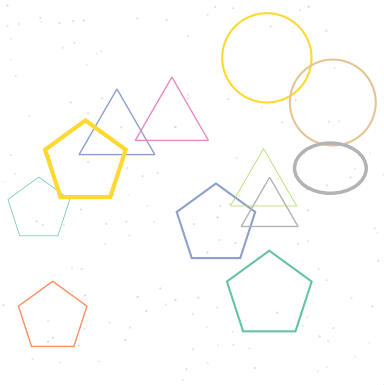[{"shape": "pentagon", "thickness": 1.5, "radius": 0.58, "center": [0.699, 0.233]}, {"shape": "pentagon", "thickness": 0.5, "radius": 0.42, "center": [0.101, 0.456]}, {"shape": "pentagon", "thickness": 1, "radius": 0.47, "center": [0.137, 0.176]}, {"shape": "triangle", "thickness": 1, "radius": 0.57, "center": [0.304, 0.655]}, {"shape": "pentagon", "thickness": 1.5, "radius": 0.54, "center": [0.561, 0.416]}, {"shape": "triangle", "thickness": 1, "radius": 0.55, "center": [0.446, 0.69]}, {"shape": "triangle", "thickness": 0.5, "radius": 0.5, "center": [0.685, 0.515]}, {"shape": "pentagon", "thickness": 3, "radius": 0.55, "center": [0.222, 0.577]}, {"shape": "circle", "thickness": 1.5, "radius": 0.58, "center": [0.693, 0.85]}, {"shape": "circle", "thickness": 1.5, "radius": 0.56, "center": [0.864, 0.734]}, {"shape": "oval", "thickness": 2.5, "radius": 0.47, "center": [0.858, 0.563]}, {"shape": "triangle", "thickness": 1, "radius": 0.43, "center": [0.7, 0.454]}]